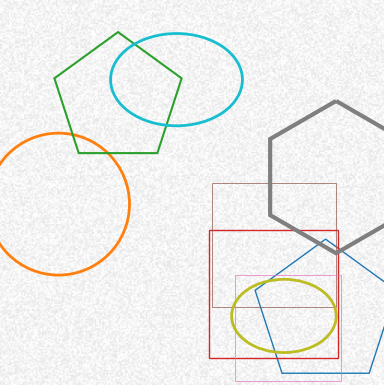[{"shape": "pentagon", "thickness": 1, "radius": 0.96, "center": [0.846, 0.186]}, {"shape": "circle", "thickness": 2, "radius": 0.92, "center": [0.152, 0.47]}, {"shape": "pentagon", "thickness": 1.5, "radius": 0.87, "center": [0.307, 0.743]}, {"shape": "square", "thickness": 1, "radius": 0.84, "center": [0.711, 0.236]}, {"shape": "square", "thickness": 0.5, "radius": 0.81, "center": [0.711, 0.363]}, {"shape": "square", "thickness": 0.5, "radius": 0.69, "center": [0.749, 0.147]}, {"shape": "hexagon", "thickness": 3, "radius": 0.99, "center": [0.873, 0.54]}, {"shape": "oval", "thickness": 2, "radius": 0.68, "center": [0.738, 0.179]}, {"shape": "oval", "thickness": 2, "radius": 0.86, "center": [0.458, 0.793]}]